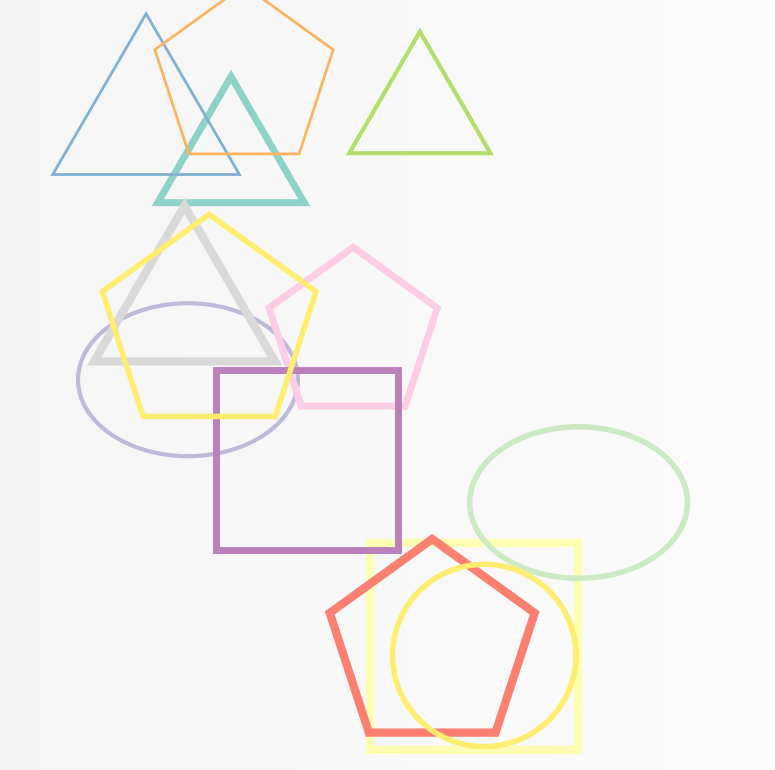[{"shape": "triangle", "thickness": 2.5, "radius": 0.55, "center": [0.298, 0.791]}, {"shape": "square", "thickness": 3, "radius": 0.67, "center": [0.612, 0.161]}, {"shape": "oval", "thickness": 1.5, "radius": 0.71, "center": [0.243, 0.507]}, {"shape": "pentagon", "thickness": 3, "radius": 0.69, "center": [0.558, 0.161]}, {"shape": "triangle", "thickness": 1, "radius": 0.7, "center": [0.189, 0.843]}, {"shape": "pentagon", "thickness": 1, "radius": 0.61, "center": [0.315, 0.898]}, {"shape": "triangle", "thickness": 1.5, "radius": 0.53, "center": [0.542, 0.854]}, {"shape": "pentagon", "thickness": 2.5, "radius": 0.57, "center": [0.456, 0.565]}, {"shape": "triangle", "thickness": 3, "radius": 0.67, "center": [0.238, 0.598]}, {"shape": "square", "thickness": 2.5, "radius": 0.58, "center": [0.396, 0.402]}, {"shape": "oval", "thickness": 2, "radius": 0.7, "center": [0.747, 0.347]}, {"shape": "pentagon", "thickness": 2, "radius": 0.73, "center": [0.27, 0.577]}, {"shape": "circle", "thickness": 2, "radius": 0.59, "center": [0.625, 0.149]}]